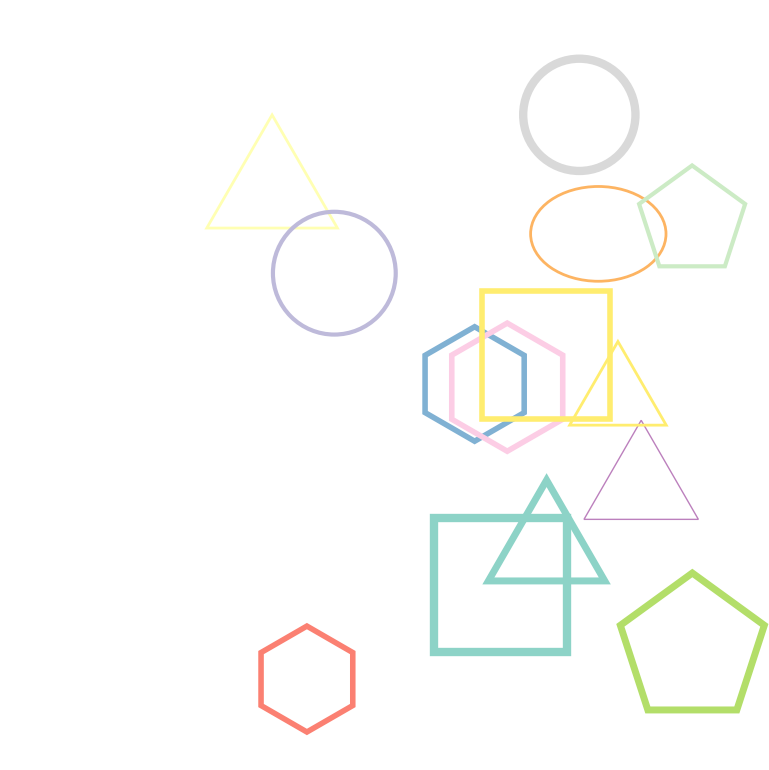[{"shape": "triangle", "thickness": 2.5, "radius": 0.44, "center": [0.71, 0.289]}, {"shape": "square", "thickness": 3, "radius": 0.43, "center": [0.65, 0.24]}, {"shape": "triangle", "thickness": 1, "radius": 0.49, "center": [0.353, 0.753]}, {"shape": "circle", "thickness": 1.5, "radius": 0.4, "center": [0.434, 0.645]}, {"shape": "hexagon", "thickness": 2, "radius": 0.34, "center": [0.399, 0.118]}, {"shape": "hexagon", "thickness": 2, "radius": 0.37, "center": [0.616, 0.501]}, {"shape": "oval", "thickness": 1, "radius": 0.44, "center": [0.777, 0.696]}, {"shape": "pentagon", "thickness": 2.5, "radius": 0.49, "center": [0.899, 0.158]}, {"shape": "hexagon", "thickness": 2, "radius": 0.42, "center": [0.659, 0.497]}, {"shape": "circle", "thickness": 3, "radius": 0.36, "center": [0.752, 0.851]}, {"shape": "triangle", "thickness": 0.5, "radius": 0.43, "center": [0.833, 0.368]}, {"shape": "pentagon", "thickness": 1.5, "radius": 0.36, "center": [0.899, 0.713]}, {"shape": "triangle", "thickness": 1, "radius": 0.36, "center": [0.803, 0.484]}, {"shape": "square", "thickness": 2, "radius": 0.42, "center": [0.71, 0.539]}]